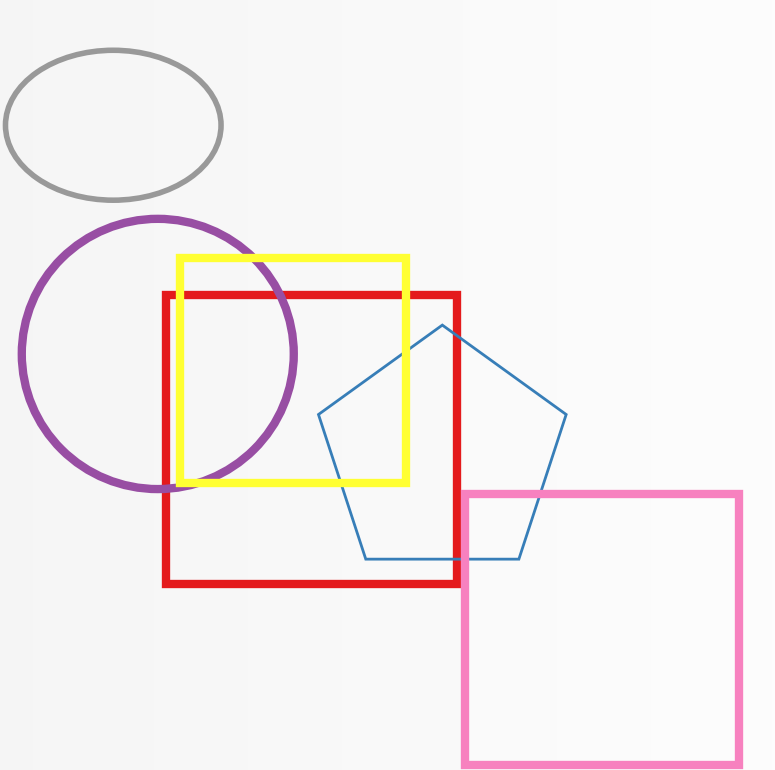[{"shape": "square", "thickness": 3, "radius": 0.94, "center": [0.401, 0.429]}, {"shape": "pentagon", "thickness": 1, "radius": 0.84, "center": [0.571, 0.41]}, {"shape": "circle", "thickness": 3, "radius": 0.88, "center": [0.204, 0.54]}, {"shape": "square", "thickness": 3, "radius": 0.73, "center": [0.378, 0.518]}, {"shape": "square", "thickness": 3, "radius": 0.88, "center": [0.777, 0.183]}, {"shape": "oval", "thickness": 2, "radius": 0.7, "center": [0.146, 0.837]}]